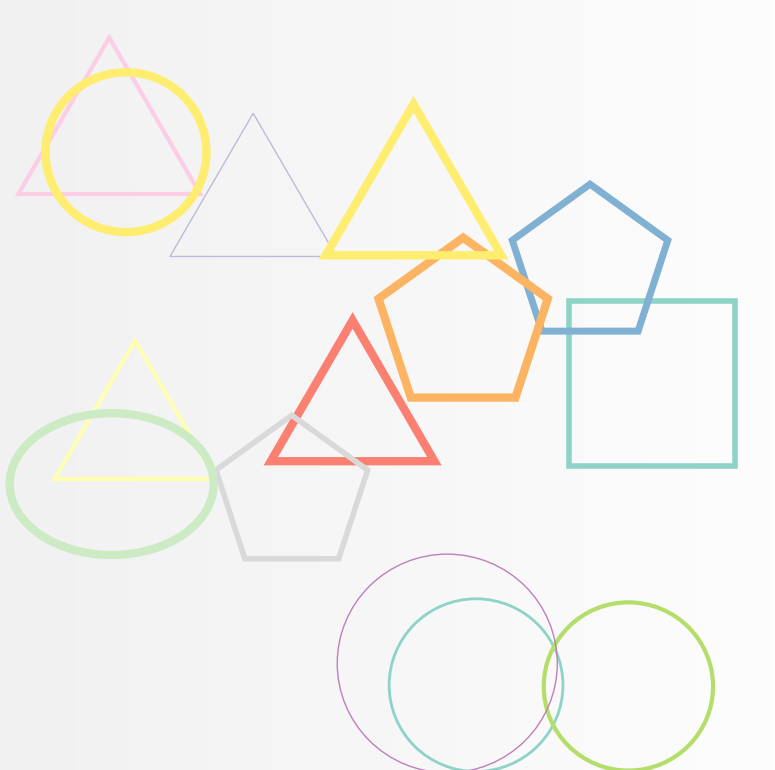[{"shape": "square", "thickness": 2, "radius": 0.54, "center": [0.842, 0.502]}, {"shape": "circle", "thickness": 1, "radius": 0.56, "center": [0.614, 0.11]}, {"shape": "triangle", "thickness": 1.5, "radius": 0.6, "center": [0.174, 0.438]}, {"shape": "triangle", "thickness": 0.5, "radius": 0.62, "center": [0.327, 0.729]}, {"shape": "triangle", "thickness": 3, "radius": 0.61, "center": [0.455, 0.462]}, {"shape": "pentagon", "thickness": 2.5, "radius": 0.53, "center": [0.761, 0.655]}, {"shape": "pentagon", "thickness": 3, "radius": 0.57, "center": [0.598, 0.577]}, {"shape": "circle", "thickness": 1.5, "radius": 0.55, "center": [0.811, 0.108]}, {"shape": "triangle", "thickness": 1.5, "radius": 0.68, "center": [0.141, 0.816]}, {"shape": "pentagon", "thickness": 2, "radius": 0.51, "center": [0.376, 0.358]}, {"shape": "circle", "thickness": 0.5, "radius": 0.71, "center": [0.577, 0.138]}, {"shape": "oval", "thickness": 3, "radius": 0.66, "center": [0.144, 0.371]}, {"shape": "triangle", "thickness": 3, "radius": 0.65, "center": [0.534, 0.734]}, {"shape": "circle", "thickness": 3, "radius": 0.52, "center": [0.163, 0.802]}]